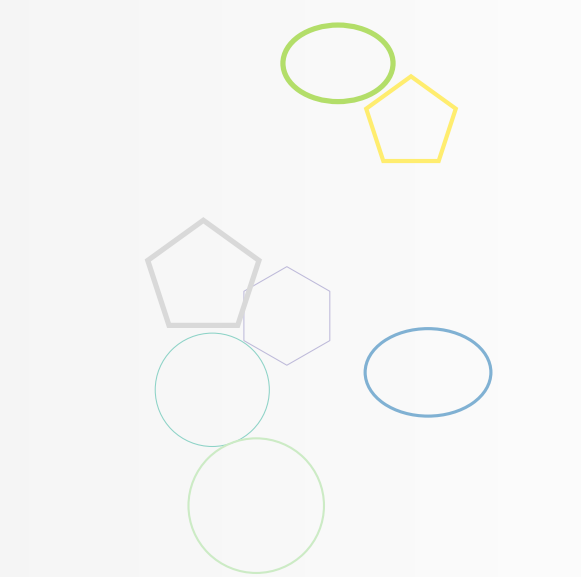[{"shape": "circle", "thickness": 0.5, "radius": 0.49, "center": [0.365, 0.324]}, {"shape": "hexagon", "thickness": 0.5, "radius": 0.43, "center": [0.494, 0.452]}, {"shape": "oval", "thickness": 1.5, "radius": 0.54, "center": [0.736, 0.354]}, {"shape": "oval", "thickness": 2.5, "radius": 0.47, "center": [0.581, 0.889]}, {"shape": "pentagon", "thickness": 2.5, "radius": 0.5, "center": [0.35, 0.517]}, {"shape": "circle", "thickness": 1, "radius": 0.58, "center": [0.441, 0.124]}, {"shape": "pentagon", "thickness": 2, "radius": 0.41, "center": [0.707, 0.786]}]